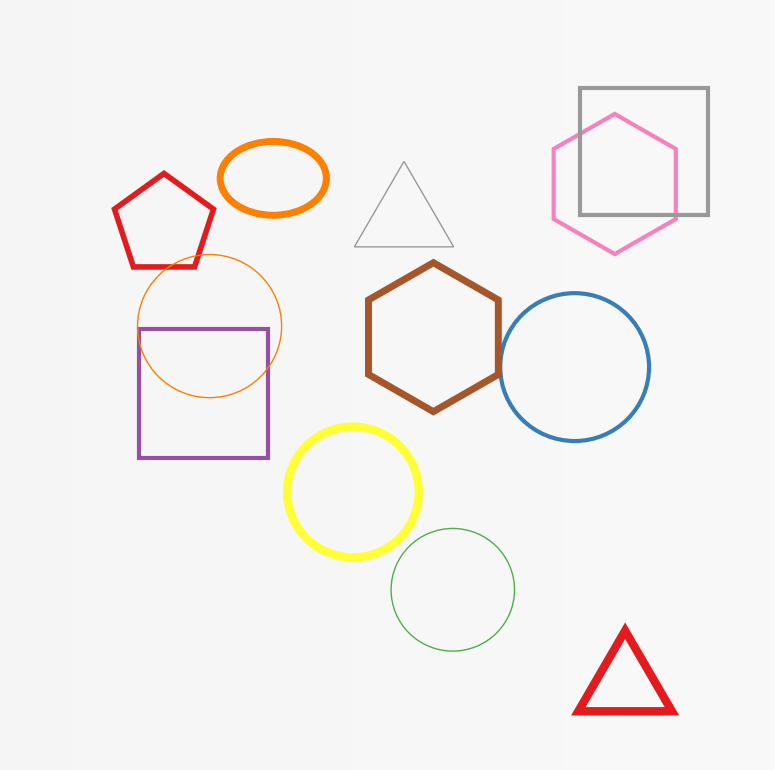[{"shape": "triangle", "thickness": 3, "radius": 0.35, "center": [0.807, 0.111]}, {"shape": "pentagon", "thickness": 2, "radius": 0.34, "center": [0.212, 0.708]}, {"shape": "circle", "thickness": 1.5, "radius": 0.48, "center": [0.741, 0.523]}, {"shape": "circle", "thickness": 0.5, "radius": 0.4, "center": [0.584, 0.234]}, {"shape": "square", "thickness": 1.5, "radius": 0.42, "center": [0.263, 0.489]}, {"shape": "oval", "thickness": 2.5, "radius": 0.34, "center": [0.353, 0.768]}, {"shape": "circle", "thickness": 0.5, "radius": 0.46, "center": [0.27, 0.577]}, {"shape": "circle", "thickness": 3, "radius": 0.42, "center": [0.455, 0.361]}, {"shape": "hexagon", "thickness": 2.5, "radius": 0.48, "center": [0.559, 0.562]}, {"shape": "hexagon", "thickness": 1.5, "radius": 0.45, "center": [0.793, 0.761]}, {"shape": "triangle", "thickness": 0.5, "radius": 0.37, "center": [0.521, 0.716]}, {"shape": "square", "thickness": 1.5, "radius": 0.41, "center": [0.831, 0.803]}]